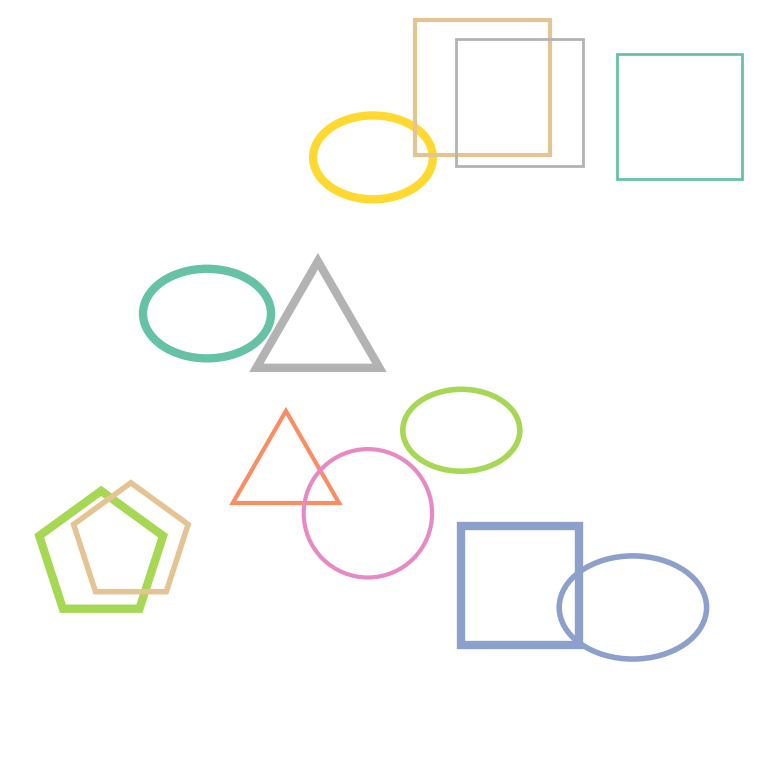[{"shape": "square", "thickness": 1, "radius": 0.41, "center": [0.883, 0.849]}, {"shape": "oval", "thickness": 3, "radius": 0.42, "center": [0.269, 0.593]}, {"shape": "triangle", "thickness": 1.5, "radius": 0.4, "center": [0.371, 0.387]}, {"shape": "oval", "thickness": 2, "radius": 0.48, "center": [0.822, 0.211]}, {"shape": "square", "thickness": 3, "radius": 0.38, "center": [0.675, 0.24]}, {"shape": "circle", "thickness": 1.5, "radius": 0.42, "center": [0.478, 0.333]}, {"shape": "pentagon", "thickness": 3, "radius": 0.42, "center": [0.131, 0.278]}, {"shape": "oval", "thickness": 2, "radius": 0.38, "center": [0.599, 0.441]}, {"shape": "oval", "thickness": 3, "radius": 0.39, "center": [0.484, 0.796]}, {"shape": "square", "thickness": 1.5, "radius": 0.44, "center": [0.627, 0.887]}, {"shape": "pentagon", "thickness": 2, "radius": 0.39, "center": [0.17, 0.295]}, {"shape": "square", "thickness": 1, "radius": 0.41, "center": [0.675, 0.867]}, {"shape": "triangle", "thickness": 3, "radius": 0.46, "center": [0.413, 0.568]}]